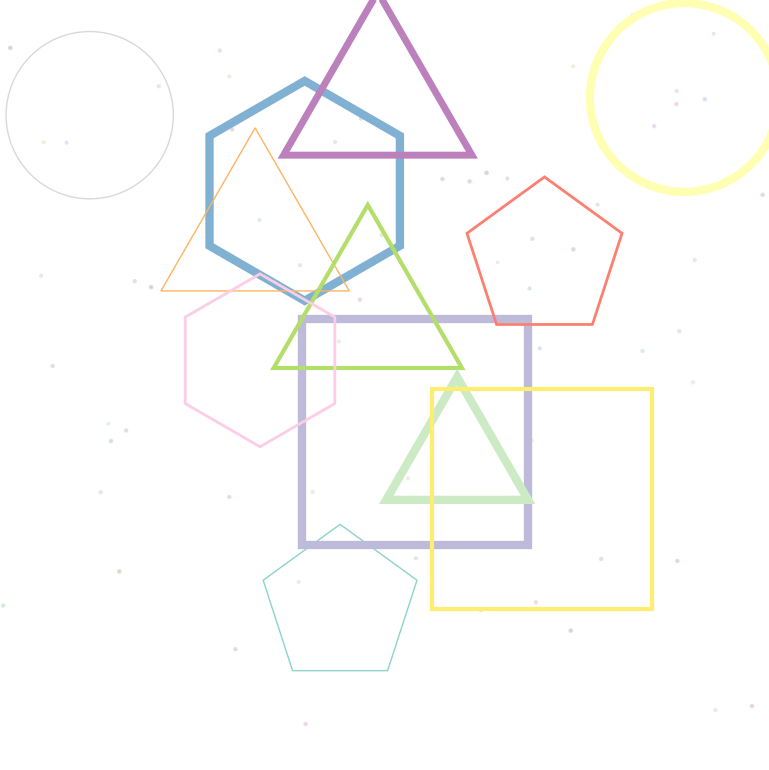[{"shape": "pentagon", "thickness": 0.5, "radius": 0.53, "center": [0.442, 0.214]}, {"shape": "circle", "thickness": 3, "radius": 0.61, "center": [0.889, 0.873]}, {"shape": "square", "thickness": 3, "radius": 0.73, "center": [0.539, 0.439]}, {"shape": "pentagon", "thickness": 1, "radius": 0.53, "center": [0.707, 0.664]}, {"shape": "hexagon", "thickness": 3, "radius": 0.71, "center": [0.396, 0.752]}, {"shape": "triangle", "thickness": 0.5, "radius": 0.71, "center": [0.331, 0.693]}, {"shape": "triangle", "thickness": 1.5, "radius": 0.71, "center": [0.478, 0.593]}, {"shape": "hexagon", "thickness": 1, "radius": 0.56, "center": [0.338, 0.532]}, {"shape": "circle", "thickness": 0.5, "radius": 0.54, "center": [0.116, 0.85]}, {"shape": "triangle", "thickness": 2.5, "radius": 0.71, "center": [0.491, 0.869]}, {"shape": "triangle", "thickness": 3, "radius": 0.53, "center": [0.594, 0.404]}, {"shape": "square", "thickness": 1.5, "radius": 0.71, "center": [0.704, 0.352]}]